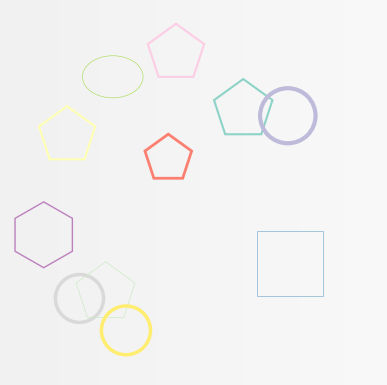[{"shape": "pentagon", "thickness": 1.5, "radius": 0.4, "center": [0.628, 0.715]}, {"shape": "pentagon", "thickness": 1.5, "radius": 0.38, "center": [0.173, 0.648]}, {"shape": "circle", "thickness": 3, "radius": 0.36, "center": [0.743, 0.699]}, {"shape": "pentagon", "thickness": 2, "radius": 0.32, "center": [0.434, 0.588]}, {"shape": "square", "thickness": 0.5, "radius": 0.42, "center": [0.748, 0.317]}, {"shape": "oval", "thickness": 0.5, "radius": 0.39, "center": [0.291, 0.801]}, {"shape": "pentagon", "thickness": 1.5, "radius": 0.38, "center": [0.454, 0.862]}, {"shape": "circle", "thickness": 2.5, "radius": 0.31, "center": [0.205, 0.225]}, {"shape": "hexagon", "thickness": 1, "radius": 0.43, "center": [0.113, 0.39]}, {"shape": "pentagon", "thickness": 0.5, "radius": 0.4, "center": [0.272, 0.24]}, {"shape": "circle", "thickness": 2.5, "radius": 0.32, "center": [0.325, 0.142]}]